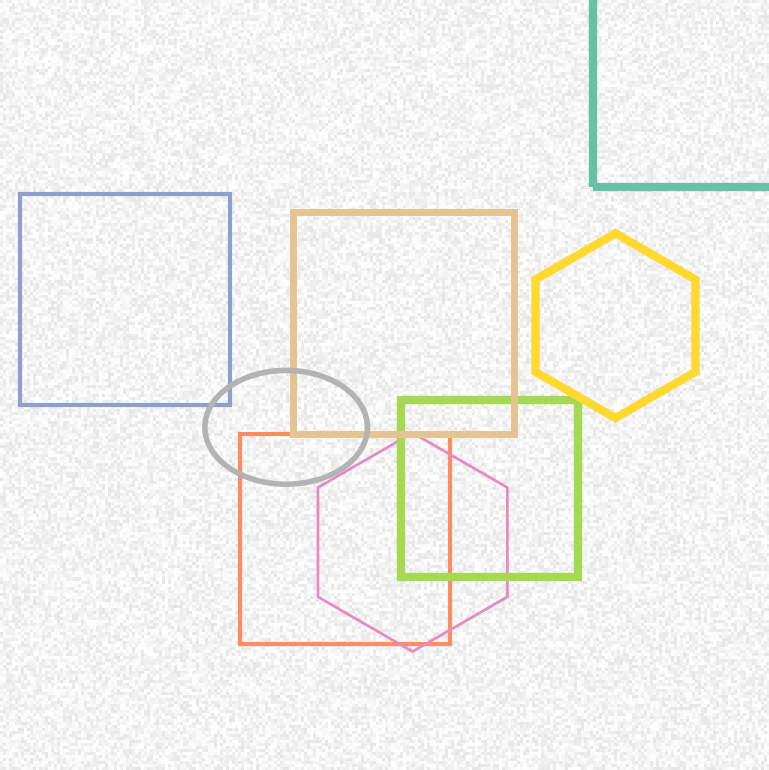[{"shape": "square", "thickness": 3, "radius": 0.64, "center": [0.898, 0.884]}, {"shape": "square", "thickness": 1.5, "radius": 0.68, "center": [0.448, 0.3]}, {"shape": "square", "thickness": 1.5, "radius": 0.68, "center": [0.162, 0.611]}, {"shape": "hexagon", "thickness": 1, "radius": 0.71, "center": [0.536, 0.296]}, {"shape": "square", "thickness": 3, "radius": 0.57, "center": [0.635, 0.366]}, {"shape": "hexagon", "thickness": 3, "radius": 0.6, "center": [0.799, 0.577]}, {"shape": "square", "thickness": 2.5, "radius": 0.72, "center": [0.524, 0.58]}, {"shape": "oval", "thickness": 2, "radius": 0.53, "center": [0.372, 0.445]}]